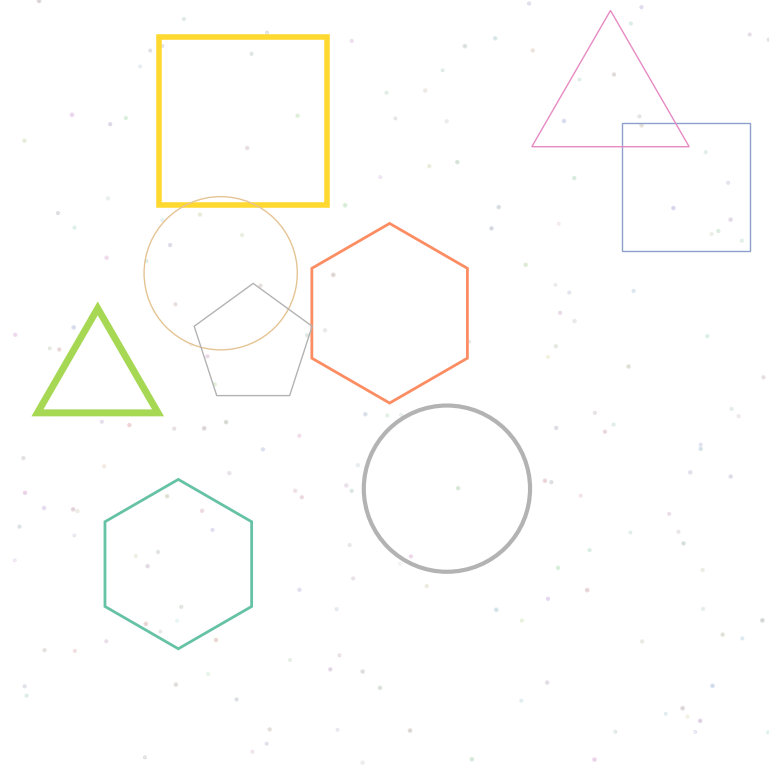[{"shape": "hexagon", "thickness": 1, "radius": 0.55, "center": [0.232, 0.267]}, {"shape": "hexagon", "thickness": 1, "radius": 0.58, "center": [0.506, 0.593]}, {"shape": "square", "thickness": 0.5, "radius": 0.42, "center": [0.89, 0.757]}, {"shape": "triangle", "thickness": 0.5, "radius": 0.59, "center": [0.793, 0.868]}, {"shape": "triangle", "thickness": 2.5, "radius": 0.45, "center": [0.127, 0.509]}, {"shape": "square", "thickness": 2, "radius": 0.55, "center": [0.316, 0.842]}, {"shape": "circle", "thickness": 0.5, "radius": 0.5, "center": [0.287, 0.645]}, {"shape": "circle", "thickness": 1.5, "radius": 0.54, "center": [0.58, 0.365]}, {"shape": "pentagon", "thickness": 0.5, "radius": 0.4, "center": [0.329, 0.551]}]